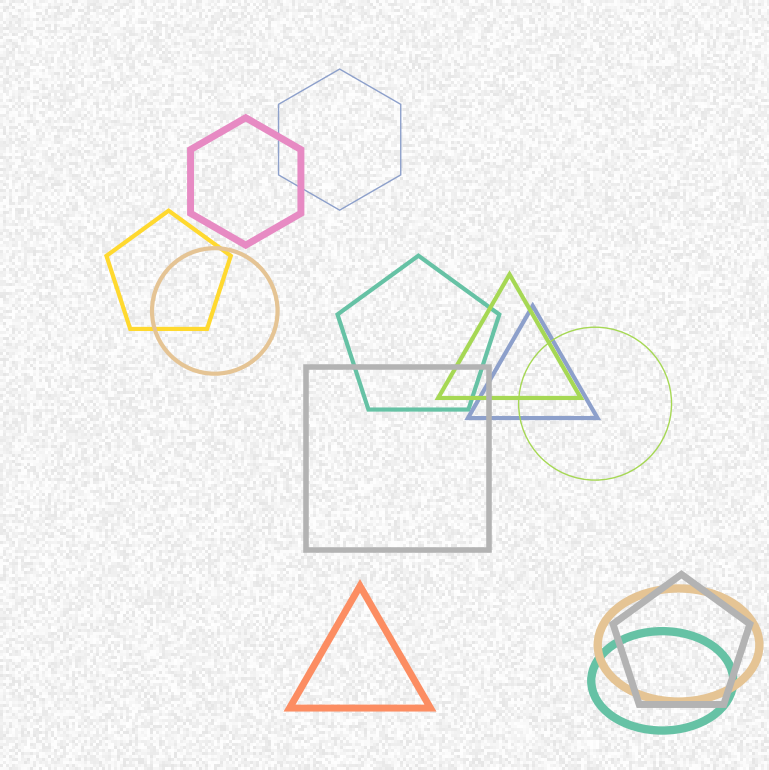[{"shape": "pentagon", "thickness": 1.5, "radius": 0.55, "center": [0.543, 0.557]}, {"shape": "oval", "thickness": 3, "radius": 0.46, "center": [0.86, 0.116]}, {"shape": "triangle", "thickness": 2.5, "radius": 0.53, "center": [0.468, 0.133]}, {"shape": "triangle", "thickness": 1.5, "radius": 0.49, "center": [0.692, 0.506]}, {"shape": "hexagon", "thickness": 0.5, "radius": 0.46, "center": [0.441, 0.819]}, {"shape": "hexagon", "thickness": 2.5, "radius": 0.41, "center": [0.319, 0.764]}, {"shape": "circle", "thickness": 0.5, "radius": 0.5, "center": [0.773, 0.476]}, {"shape": "triangle", "thickness": 1.5, "radius": 0.54, "center": [0.662, 0.537]}, {"shape": "pentagon", "thickness": 1.5, "radius": 0.42, "center": [0.219, 0.641]}, {"shape": "circle", "thickness": 1.5, "radius": 0.41, "center": [0.279, 0.596]}, {"shape": "oval", "thickness": 3, "radius": 0.52, "center": [0.881, 0.162]}, {"shape": "square", "thickness": 2, "radius": 0.59, "center": [0.517, 0.405]}, {"shape": "pentagon", "thickness": 2.5, "radius": 0.47, "center": [0.885, 0.161]}]